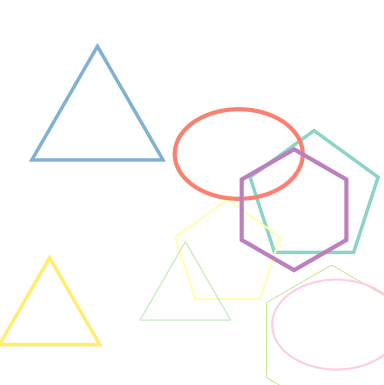[{"shape": "pentagon", "thickness": 2.5, "radius": 0.87, "center": [0.816, 0.486]}, {"shape": "pentagon", "thickness": 1.5, "radius": 0.72, "center": [0.591, 0.339]}, {"shape": "oval", "thickness": 3, "radius": 0.83, "center": [0.62, 0.6]}, {"shape": "triangle", "thickness": 2.5, "radius": 0.98, "center": [0.253, 0.683]}, {"shape": "hexagon", "thickness": 0.5, "radius": 0.98, "center": [0.861, 0.117]}, {"shape": "oval", "thickness": 1.5, "radius": 0.83, "center": [0.874, 0.157]}, {"shape": "hexagon", "thickness": 3, "radius": 0.78, "center": [0.764, 0.455]}, {"shape": "triangle", "thickness": 1, "radius": 0.68, "center": [0.481, 0.237]}, {"shape": "triangle", "thickness": 2.5, "radius": 0.75, "center": [0.129, 0.18]}]